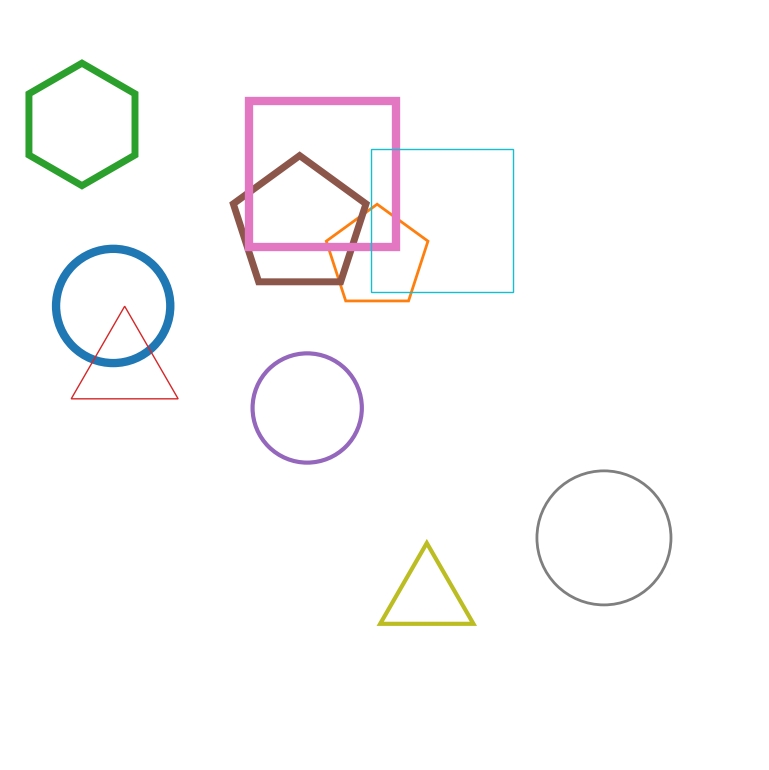[{"shape": "circle", "thickness": 3, "radius": 0.37, "center": [0.147, 0.603]}, {"shape": "pentagon", "thickness": 1, "radius": 0.35, "center": [0.49, 0.665]}, {"shape": "hexagon", "thickness": 2.5, "radius": 0.4, "center": [0.106, 0.838]}, {"shape": "triangle", "thickness": 0.5, "radius": 0.4, "center": [0.162, 0.522]}, {"shape": "circle", "thickness": 1.5, "radius": 0.35, "center": [0.399, 0.47]}, {"shape": "pentagon", "thickness": 2.5, "radius": 0.45, "center": [0.389, 0.707]}, {"shape": "square", "thickness": 3, "radius": 0.48, "center": [0.419, 0.774]}, {"shape": "circle", "thickness": 1, "radius": 0.44, "center": [0.784, 0.301]}, {"shape": "triangle", "thickness": 1.5, "radius": 0.35, "center": [0.554, 0.225]}, {"shape": "square", "thickness": 0.5, "radius": 0.46, "center": [0.574, 0.714]}]